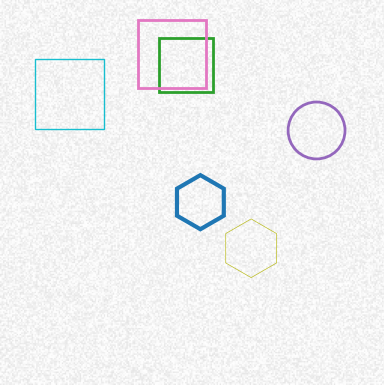[{"shape": "hexagon", "thickness": 3, "radius": 0.35, "center": [0.52, 0.475]}, {"shape": "square", "thickness": 2, "radius": 0.35, "center": [0.483, 0.831]}, {"shape": "circle", "thickness": 2, "radius": 0.37, "center": [0.822, 0.661]}, {"shape": "square", "thickness": 2, "radius": 0.45, "center": [0.446, 0.859]}, {"shape": "hexagon", "thickness": 0.5, "radius": 0.38, "center": [0.652, 0.355]}, {"shape": "square", "thickness": 1, "radius": 0.45, "center": [0.18, 0.756]}]